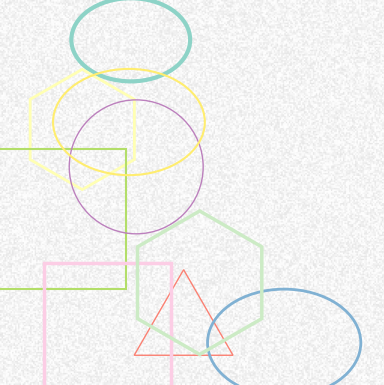[{"shape": "oval", "thickness": 3, "radius": 0.77, "center": [0.34, 0.897]}, {"shape": "hexagon", "thickness": 2, "radius": 0.78, "center": [0.214, 0.664]}, {"shape": "triangle", "thickness": 1, "radius": 0.74, "center": [0.477, 0.151]}, {"shape": "oval", "thickness": 2, "radius": 1.0, "center": [0.738, 0.11]}, {"shape": "square", "thickness": 1.5, "radius": 0.91, "center": [0.147, 0.432]}, {"shape": "square", "thickness": 2.5, "radius": 0.83, "center": [0.279, 0.152]}, {"shape": "circle", "thickness": 1, "radius": 0.87, "center": [0.354, 0.567]}, {"shape": "hexagon", "thickness": 2.5, "radius": 0.93, "center": [0.519, 0.266]}, {"shape": "oval", "thickness": 1.5, "radius": 0.99, "center": [0.335, 0.683]}]